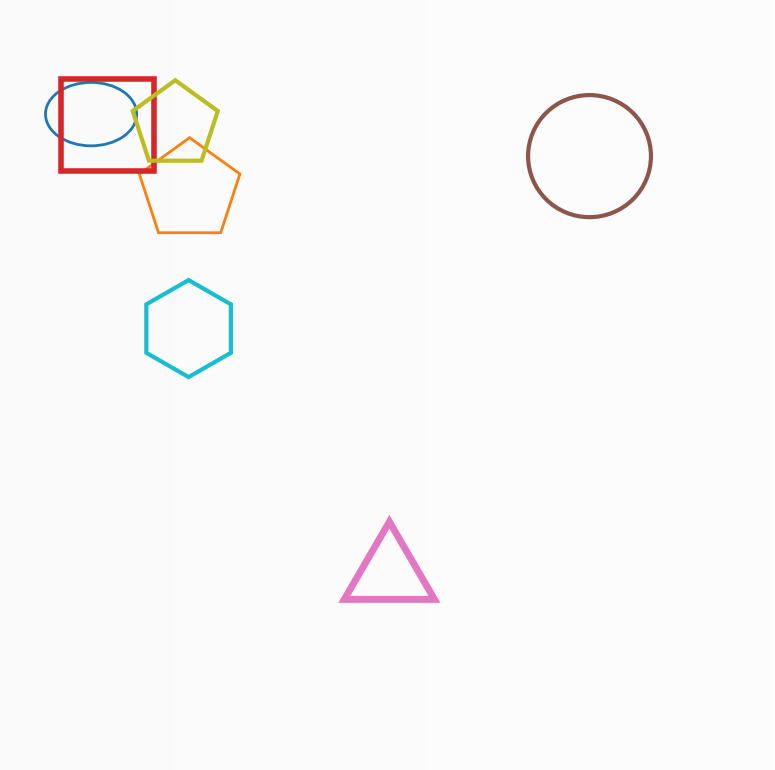[{"shape": "oval", "thickness": 1, "radius": 0.29, "center": [0.118, 0.852]}, {"shape": "pentagon", "thickness": 1, "radius": 0.34, "center": [0.245, 0.753]}, {"shape": "square", "thickness": 2, "radius": 0.3, "center": [0.139, 0.838]}, {"shape": "circle", "thickness": 1.5, "radius": 0.4, "center": [0.761, 0.797]}, {"shape": "triangle", "thickness": 2.5, "radius": 0.34, "center": [0.502, 0.255]}, {"shape": "pentagon", "thickness": 1.5, "radius": 0.29, "center": [0.226, 0.838]}, {"shape": "hexagon", "thickness": 1.5, "radius": 0.31, "center": [0.243, 0.573]}]